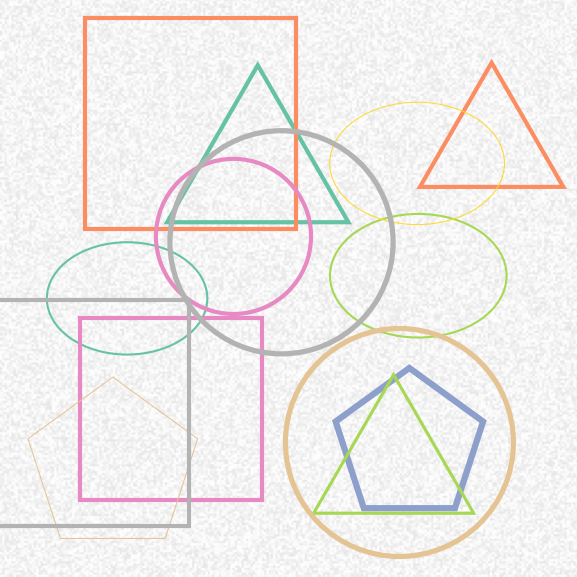[{"shape": "triangle", "thickness": 2, "radius": 0.91, "center": [0.446, 0.705]}, {"shape": "oval", "thickness": 1, "radius": 0.69, "center": [0.22, 0.482]}, {"shape": "triangle", "thickness": 2, "radius": 0.72, "center": [0.851, 0.747]}, {"shape": "square", "thickness": 2, "radius": 0.91, "center": [0.33, 0.786]}, {"shape": "pentagon", "thickness": 3, "radius": 0.67, "center": [0.709, 0.228]}, {"shape": "circle", "thickness": 2, "radius": 0.67, "center": [0.404, 0.59]}, {"shape": "square", "thickness": 2, "radius": 0.79, "center": [0.296, 0.291]}, {"shape": "oval", "thickness": 1, "radius": 0.76, "center": [0.724, 0.522]}, {"shape": "triangle", "thickness": 1.5, "radius": 0.8, "center": [0.682, 0.19]}, {"shape": "oval", "thickness": 0.5, "radius": 0.76, "center": [0.722, 0.716]}, {"shape": "circle", "thickness": 2.5, "radius": 0.99, "center": [0.692, 0.233]}, {"shape": "pentagon", "thickness": 0.5, "radius": 0.77, "center": [0.195, 0.192]}, {"shape": "square", "thickness": 2, "radius": 0.98, "center": [0.132, 0.284]}, {"shape": "circle", "thickness": 2.5, "radius": 0.97, "center": [0.487, 0.58]}]